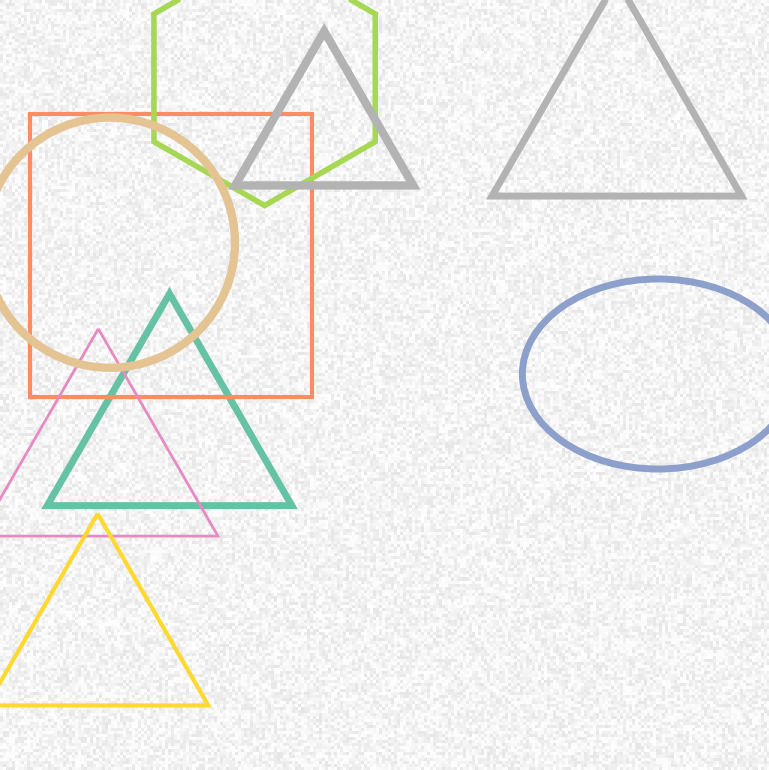[{"shape": "triangle", "thickness": 2.5, "radius": 0.92, "center": [0.22, 0.435]}, {"shape": "square", "thickness": 1.5, "radius": 0.92, "center": [0.222, 0.668]}, {"shape": "oval", "thickness": 2.5, "radius": 0.88, "center": [0.855, 0.514]}, {"shape": "triangle", "thickness": 1, "radius": 0.9, "center": [0.128, 0.393]}, {"shape": "hexagon", "thickness": 2, "radius": 0.83, "center": [0.344, 0.899]}, {"shape": "triangle", "thickness": 1.5, "radius": 0.83, "center": [0.127, 0.167]}, {"shape": "circle", "thickness": 3, "radius": 0.81, "center": [0.143, 0.685]}, {"shape": "triangle", "thickness": 2.5, "radius": 0.94, "center": [0.801, 0.839]}, {"shape": "triangle", "thickness": 3, "radius": 0.67, "center": [0.421, 0.826]}]